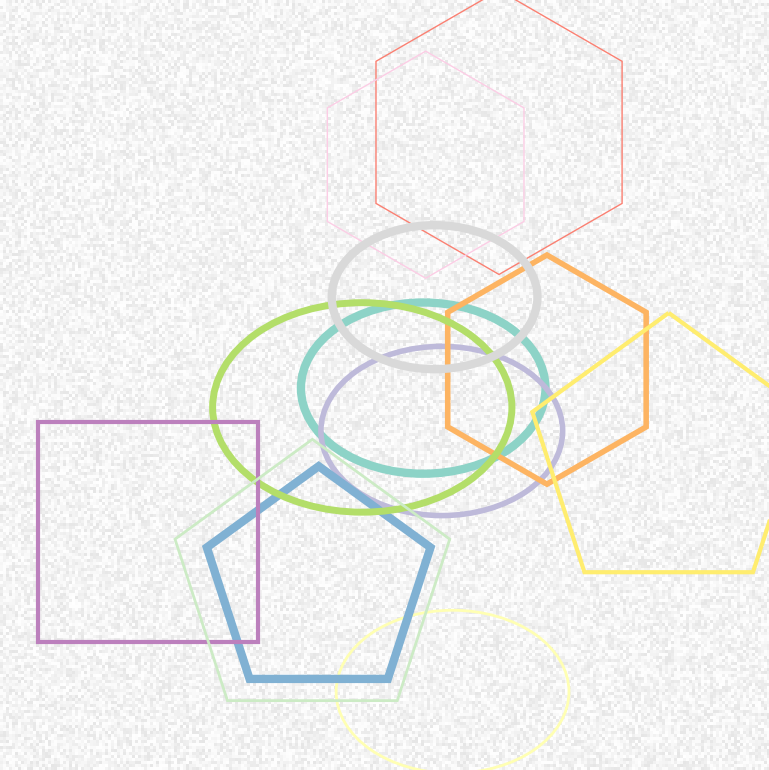[{"shape": "oval", "thickness": 3, "radius": 0.79, "center": [0.55, 0.496]}, {"shape": "oval", "thickness": 1, "radius": 0.76, "center": [0.588, 0.102]}, {"shape": "oval", "thickness": 2, "radius": 0.78, "center": [0.574, 0.44]}, {"shape": "hexagon", "thickness": 0.5, "radius": 0.92, "center": [0.648, 0.828]}, {"shape": "pentagon", "thickness": 3, "radius": 0.76, "center": [0.414, 0.242]}, {"shape": "hexagon", "thickness": 2, "radius": 0.74, "center": [0.71, 0.52]}, {"shape": "oval", "thickness": 2.5, "radius": 0.97, "center": [0.47, 0.471]}, {"shape": "hexagon", "thickness": 0.5, "radius": 0.74, "center": [0.553, 0.786]}, {"shape": "oval", "thickness": 3, "radius": 0.67, "center": [0.564, 0.614]}, {"shape": "square", "thickness": 1.5, "radius": 0.72, "center": [0.192, 0.309]}, {"shape": "pentagon", "thickness": 1, "radius": 0.94, "center": [0.406, 0.242]}, {"shape": "pentagon", "thickness": 1.5, "radius": 0.93, "center": [0.868, 0.407]}]